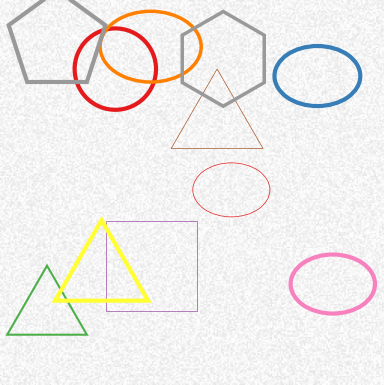[{"shape": "oval", "thickness": 0.5, "radius": 0.5, "center": [0.601, 0.507]}, {"shape": "circle", "thickness": 3, "radius": 0.53, "center": [0.3, 0.821]}, {"shape": "oval", "thickness": 3, "radius": 0.56, "center": [0.824, 0.802]}, {"shape": "triangle", "thickness": 1.5, "radius": 0.6, "center": [0.122, 0.19]}, {"shape": "square", "thickness": 0.5, "radius": 0.59, "center": [0.393, 0.309]}, {"shape": "oval", "thickness": 2.5, "radius": 0.66, "center": [0.391, 0.879]}, {"shape": "triangle", "thickness": 3, "radius": 0.7, "center": [0.264, 0.289]}, {"shape": "triangle", "thickness": 0.5, "radius": 0.69, "center": [0.564, 0.683]}, {"shape": "oval", "thickness": 3, "radius": 0.55, "center": [0.864, 0.262]}, {"shape": "pentagon", "thickness": 3, "radius": 0.66, "center": [0.148, 0.894]}, {"shape": "hexagon", "thickness": 2.5, "radius": 0.61, "center": [0.58, 0.847]}]